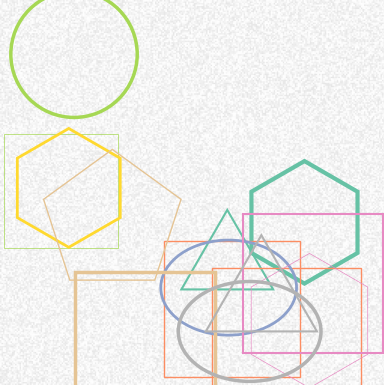[{"shape": "hexagon", "thickness": 3, "radius": 0.8, "center": [0.791, 0.423]}, {"shape": "triangle", "thickness": 1.5, "radius": 0.69, "center": [0.59, 0.317]}, {"shape": "square", "thickness": 1, "radius": 0.97, "center": [0.745, 0.11]}, {"shape": "square", "thickness": 1, "radius": 0.88, "center": [0.602, 0.197]}, {"shape": "oval", "thickness": 2, "radius": 0.88, "center": [0.594, 0.253]}, {"shape": "hexagon", "thickness": 0.5, "radius": 0.87, "center": [0.804, 0.167]}, {"shape": "square", "thickness": 1.5, "radius": 0.91, "center": [0.812, 0.264]}, {"shape": "square", "thickness": 0.5, "radius": 0.74, "center": [0.159, 0.504]}, {"shape": "circle", "thickness": 2.5, "radius": 0.82, "center": [0.192, 0.859]}, {"shape": "hexagon", "thickness": 2, "radius": 0.77, "center": [0.179, 0.512]}, {"shape": "square", "thickness": 2.5, "radius": 0.91, "center": [0.377, 0.112]}, {"shape": "pentagon", "thickness": 1, "radius": 0.94, "center": [0.292, 0.424]}, {"shape": "triangle", "thickness": 1.5, "radius": 0.83, "center": [0.679, 0.222]}, {"shape": "oval", "thickness": 2.5, "radius": 0.93, "center": [0.648, 0.139]}]